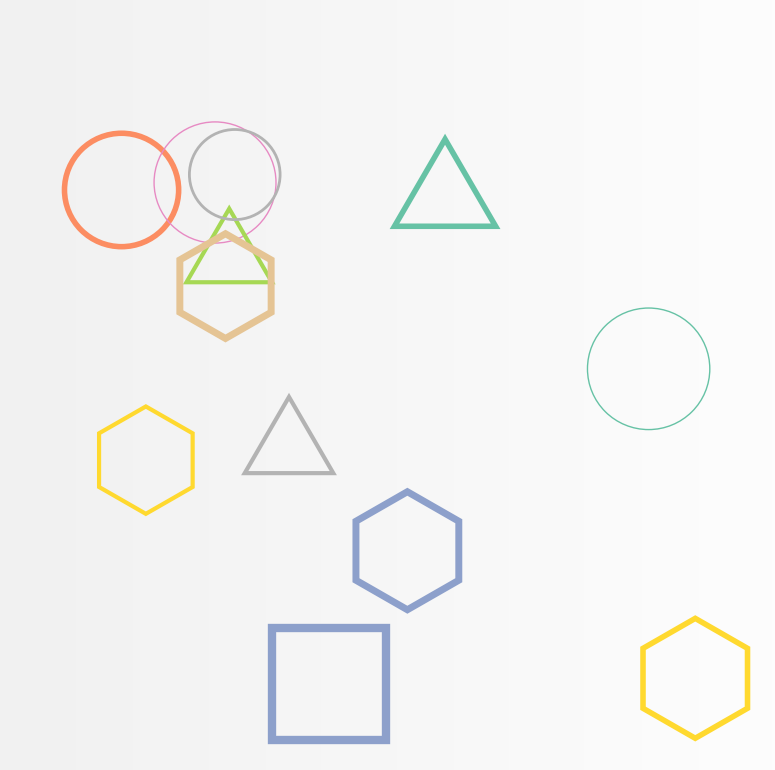[{"shape": "triangle", "thickness": 2, "radius": 0.38, "center": [0.574, 0.744]}, {"shape": "circle", "thickness": 0.5, "radius": 0.39, "center": [0.837, 0.521]}, {"shape": "circle", "thickness": 2, "radius": 0.37, "center": [0.157, 0.753]}, {"shape": "square", "thickness": 3, "radius": 0.37, "center": [0.424, 0.112]}, {"shape": "hexagon", "thickness": 2.5, "radius": 0.38, "center": [0.526, 0.285]}, {"shape": "circle", "thickness": 0.5, "radius": 0.39, "center": [0.277, 0.763]}, {"shape": "triangle", "thickness": 1.5, "radius": 0.32, "center": [0.296, 0.665]}, {"shape": "hexagon", "thickness": 1.5, "radius": 0.35, "center": [0.188, 0.402]}, {"shape": "hexagon", "thickness": 2, "radius": 0.39, "center": [0.897, 0.119]}, {"shape": "hexagon", "thickness": 2.5, "radius": 0.34, "center": [0.291, 0.628]}, {"shape": "triangle", "thickness": 1.5, "radius": 0.33, "center": [0.373, 0.419]}, {"shape": "circle", "thickness": 1, "radius": 0.29, "center": [0.303, 0.773]}]